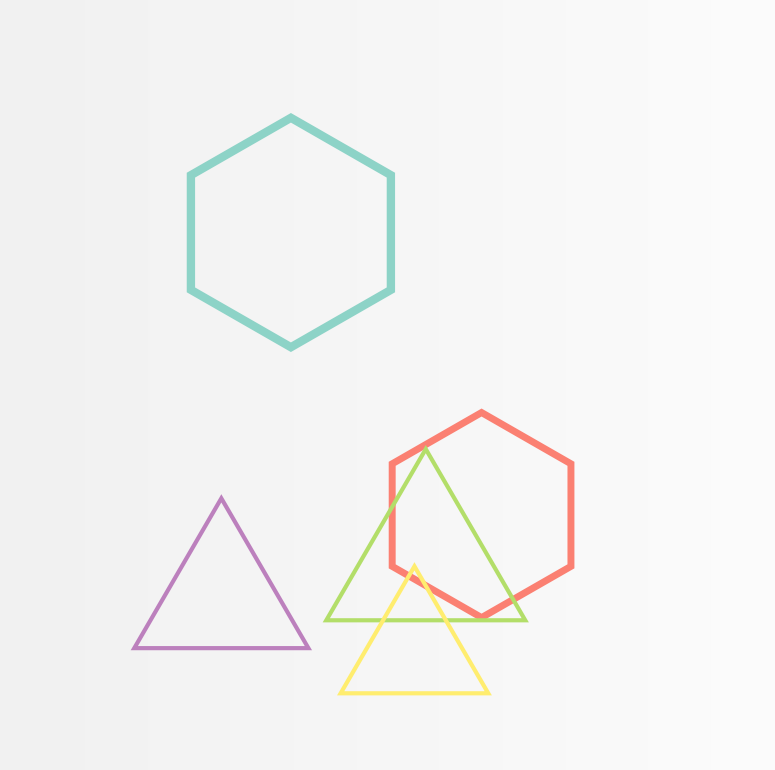[{"shape": "hexagon", "thickness": 3, "radius": 0.74, "center": [0.375, 0.698]}, {"shape": "hexagon", "thickness": 2.5, "radius": 0.67, "center": [0.621, 0.331]}, {"shape": "triangle", "thickness": 1.5, "radius": 0.74, "center": [0.549, 0.269]}, {"shape": "triangle", "thickness": 1.5, "radius": 0.65, "center": [0.286, 0.223]}, {"shape": "triangle", "thickness": 1.5, "radius": 0.55, "center": [0.535, 0.155]}]